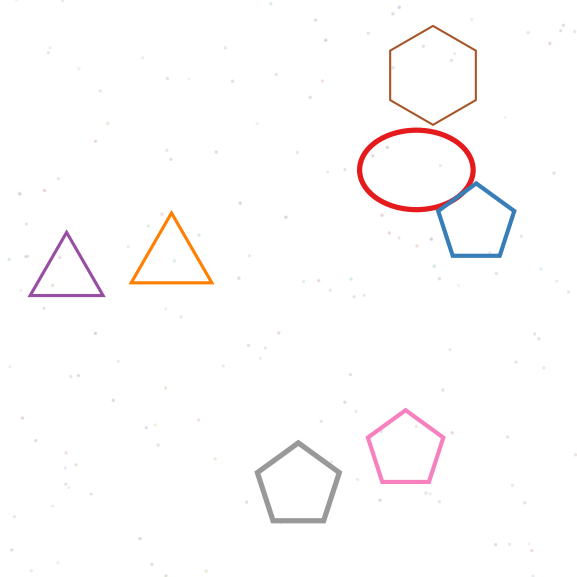[{"shape": "oval", "thickness": 2.5, "radius": 0.49, "center": [0.721, 0.705]}, {"shape": "pentagon", "thickness": 2, "radius": 0.35, "center": [0.825, 0.612]}, {"shape": "triangle", "thickness": 1.5, "radius": 0.36, "center": [0.115, 0.524]}, {"shape": "triangle", "thickness": 1.5, "radius": 0.4, "center": [0.297, 0.55]}, {"shape": "hexagon", "thickness": 1, "radius": 0.43, "center": [0.75, 0.869]}, {"shape": "pentagon", "thickness": 2, "radius": 0.34, "center": [0.702, 0.22]}, {"shape": "pentagon", "thickness": 2.5, "radius": 0.37, "center": [0.517, 0.158]}]